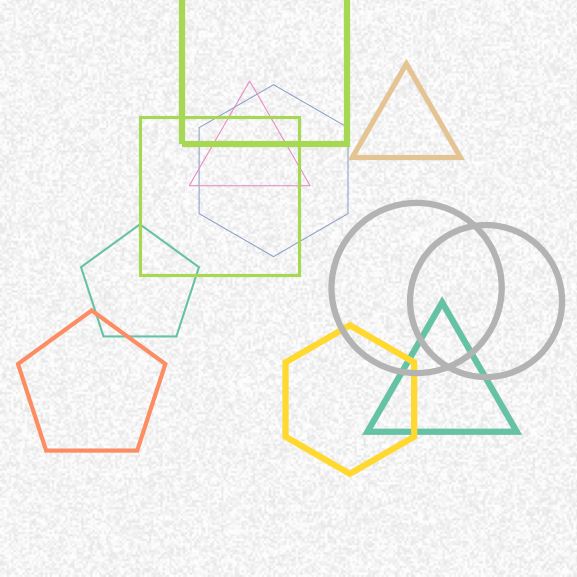[{"shape": "pentagon", "thickness": 1, "radius": 0.54, "center": [0.242, 0.503]}, {"shape": "triangle", "thickness": 3, "radius": 0.75, "center": [0.766, 0.326]}, {"shape": "pentagon", "thickness": 2, "radius": 0.67, "center": [0.159, 0.327]}, {"shape": "hexagon", "thickness": 0.5, "radius": 0.74, "center": [0.474, 0.704]}, {"shape": "triangle", "thickness": 0.5, "radius": 0.6, "center": [0.432, 0.738]}, {"shape": "square", "thickness": 1.5, "radius": 0.69, "center": [0.38, 0.66]}, {"shape": "square", "thickness": 3, "radius": 0.72, "center": [0.458, 0.894]}, {"shape": "hexagon", "thickness": 3, "radius": 0.64, "center": [0.606, 0.307]}, {"shape": "triangle", "thickness": 2.5, "radius": 0.54, "center": [0.704, 0.78]}, {"shape": "circle", "thickness": 3, "radius": 0.74, "center": [0.721, 0.5]}, {"shape": "circle", "thickness": 3, "radius": 0.66, "center": [0.842, 0.478]}]